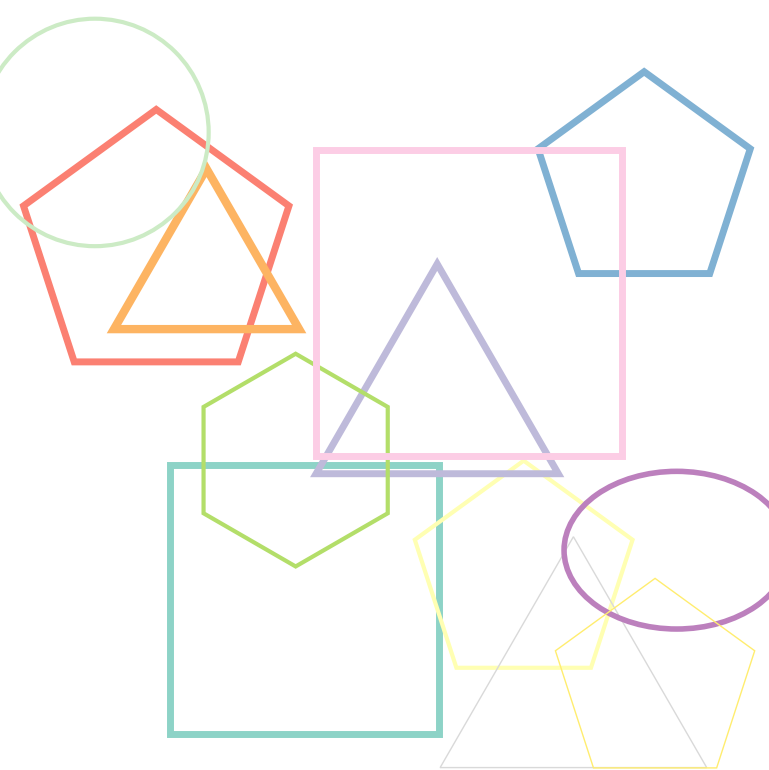[{"shape": "square", "thickness": 2.5, "radius": 0.87, "center": [0.395, 0.221]}, {"shape": "pentagon", "thickness": 1.5, "radius": 0.74, "center": [0.68, 0.253]}, {"shape": "triangle", "thickness": 2.5, "radius": 0.91, "center": [0.568, 0.476]}, {"shape": "pentagon", "thickness": 2.5, "radius": 0.91, "center": [0.203, 0.677]}, {"shape": "pentagon", "thickness": 2.5, "radius": 0.72, "center": [0.837, 0.762]}, {"shape": "triangle", "thickness": 3, "radius": 0.69, "center": [0.268, 0.642]}, {"shape": "hexagon", "thickness": 1.5, "radius": 0.69, "center": [0.384, 0.402]}, {"shape": "square", "thickness": 2.5, "radius": 0.99, "center": [0.609, 0.606]}, {"shape": "triangle", "thickness": 0.5, "radius": 1.0, "center": [0.745, 0.103]}, {"shape": "oval", "thickness": 2, "radius": 0.73, "center": [0.879, 0.285]}, {"shape": "circle", "thickness": 1.5, "radius": 0.74, "center": [0.123, 0.828]}, {"shape": "pentagon", "thickness": 0.5, "radius": 0.68, "center": [0.851, 0.113]}]